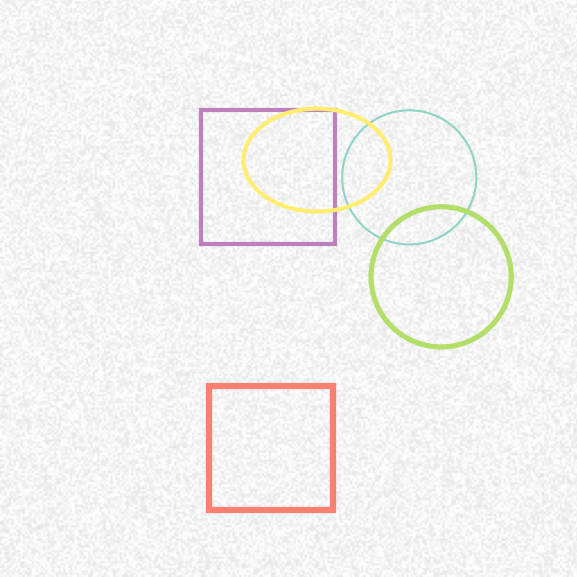[{"shape": "circle", "thickness": 1, "radius": 0.58, "center": [0.709, 0.692]}, {"shape": "square", "thickness": 3, "radius": 0.54, "center": [0.47, 0.224]}, {"shape": "circle", "thickness": 2.5, "radius": 0.61, "center": [0.764, 0.52]}, {"shape": "square", "thickness": 2, "radius": 0.58, "center": [0.464, 0.692]}, {"shape": "oval", "thickness": 2, "radius": 0.64, "center": [0.549, 0.722]}]